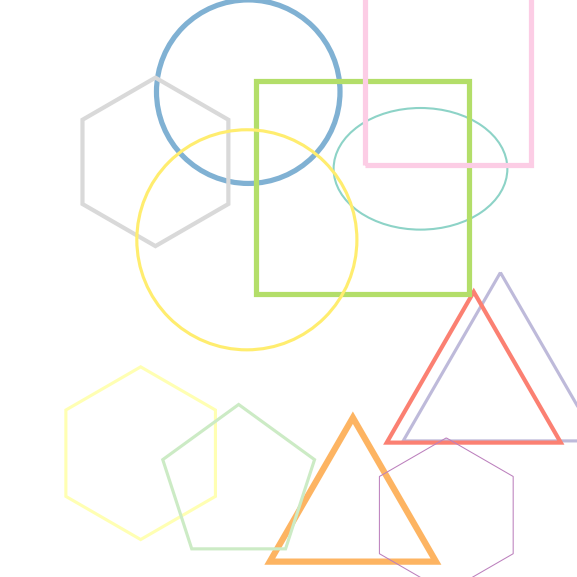[{"shape": "oval", "thickness": 1, "radius": 0.75, "center": [0.728, 0.707]}, {"shape": "hexagon", "thickness": 1.5, "radius": 0.75, "center": [0.244, 0.214]}, {"shape": "triangle", "thickness": 1.5, "radius": 0.97, "center": [0.867, 0.333]}, {"shape": "triangle", "thickness": 2, "radius": 0.87, "center": [0.82, 0.32]}, {"shape": "circle", "thickness": 2.5, "radius": 0.79, "center": [0.43, 0.84]}, {"shape": "triangle", "thickness": 3, "radius": 0.83, "center": [0.611, 0.11]}, {"shape": "square", "thickness": 2.5, "radius": 0.92, "center": [0.627, 0.674]}, {"shape": "square", "thickness": 2.5, "radius": 0.72, "center": [0.775, 0.857]}, {"shape": "hexagon", "thickness": 2, "radius": 0.73, "center": [0.269, 0.719]}, {"shape": "hexagon", "thickness": 0.5, "radius": 0.67, "center": [0.773, 0.107]}, {"shape": "pentagon", "thickness": 1.5, "radius": 0.69, "center": [0.413, 0.161]}, {"shape": "circle", "thickness": 1.5, "radius": 0.95, "center": [0.427, 0.584]}]